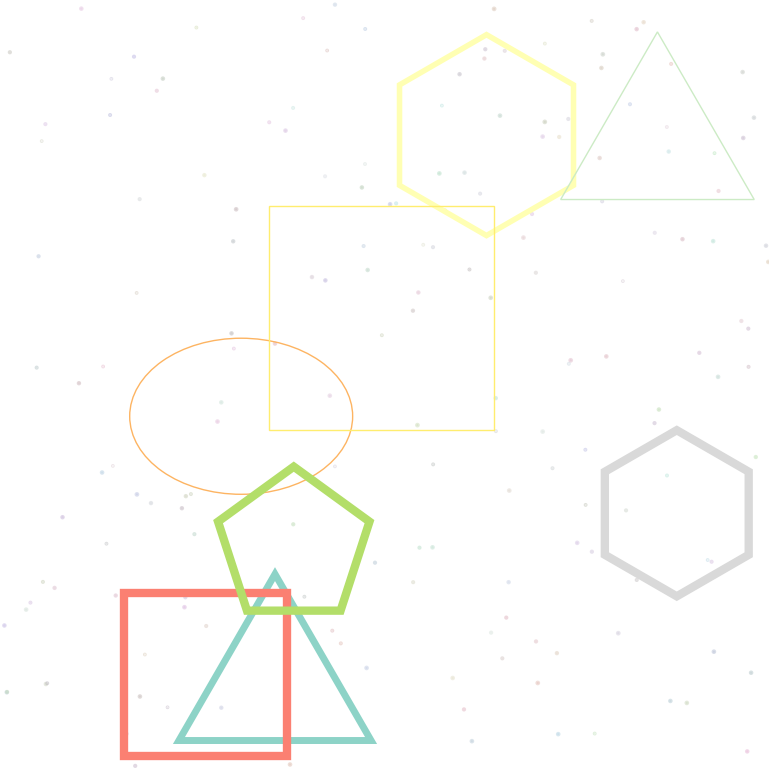[{"shape": "triangle", "thickness": 2.5, "radius": 0.72, "center": [0.357, 0.11]}, {"shape": "hexagon", "thickness": 2, "radius": 0.65, "center": [0.632, 0.825]}, {"shape": "square", "thickness": 3, "radius": 0.53, "center": [0.267, 0.124]}, {"shape": "oval", "thickness": 0.5, "radius": 0.72, "center": [0.313, 0.459]}, {"shape": "pentagon", "thickness": 3, "radius": 0.52, "center": [0.382, 0.291]}, {"shape": "hexagon", "thickness": 3, "radius": 0.54, "center": [0.879, 0.333]}, {"shape": "triangle", "thickness": 0.5, "radius": 0.73, "center": [0.854, 0.813]}, {"shape": "square", "thickness": 0.5, "radius": 0.73, "center": [0.495, 0.587]}]